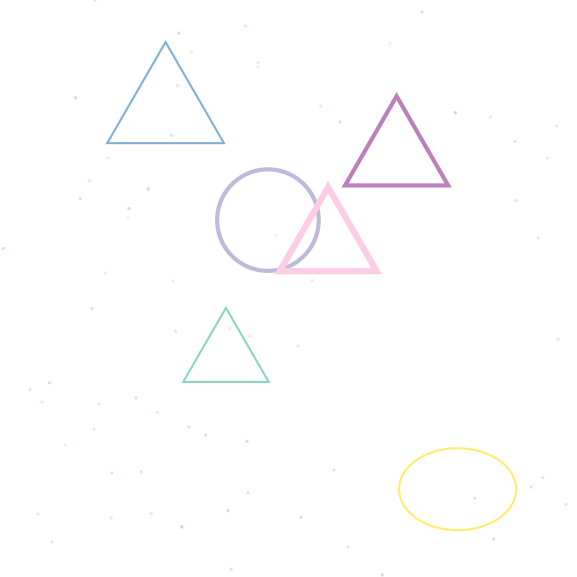[{"shape": "triangle", "thickness": 1, "radius": 0.43, "center": [0.391, 0.381]}, {"shape": "circle", "thickness": 2, "radius": 0.44, "center": [0.464, 0.618]}, {"shape": "triangle", "thickness": 1, "radius": 0.58, "center": [0.287, 0.81]}, {"shape": "triangle", "thickness": 3, "radius": 0.48, "center": [0.568, 0.578]}, {"shape": "triangle", "thickness": 2, "radius": 0.52, "center": [0.687, 0.73]}, {"shape": "oval", "thickness": 1, "radius": 0.51, "center": [0.792, 0.152]}]